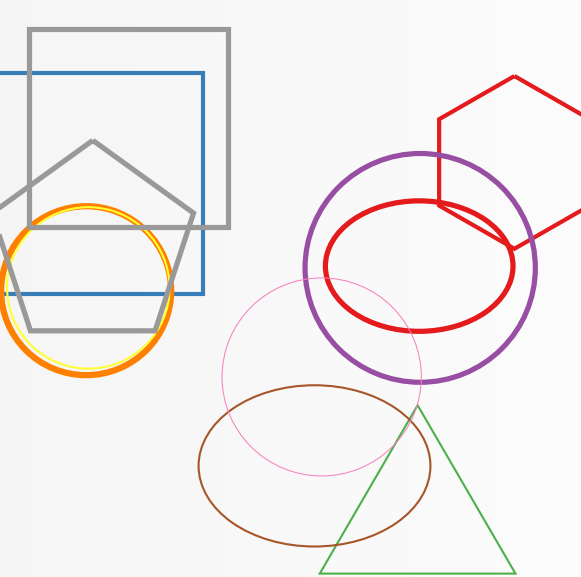[{"shape": "oval", "thickness": 2.5, "radius": 0.81, "center": [0.721, 0.538]}, {"shape": "hexagon", "thickness": 2, "radius": 0.75, "center": [0.885, 0.718]}, {"shape": "square", "thickness": 2, "radius": 0.96, "center": [0.158, 0.682]}, {"shape": "triangle", "thickness": 1, "radius": 0.97, "center": [0.718, 0.103]}, {"shape": "circle", "thickness": 2.5, "radius": 0.99, "center": [0.723, 0.535]}, {"shape": "circle", "thickness": 3, "radius": 0.73, "center": [0.148, 0.496]}, {"shape": "circle", "thickness": 1, "radius": 0.7, "center": [0.152, 0.501]}, {"shape": "oval", "thickness": 1, "radius": 1.0, "center": [0.541, 0.192]}, {"shape": "circle", "thickness": 0.5, "radius": 0.86, "center": [0.553, 0.346]}, {"shape": "pentagon", "thickness": 2.5, "radius": 0.91, "center": [0.16, 0.574]}, {"shape": "square", "thickness": 2.5, "radius": 0.86, "center": [0.222, 0.778]}]